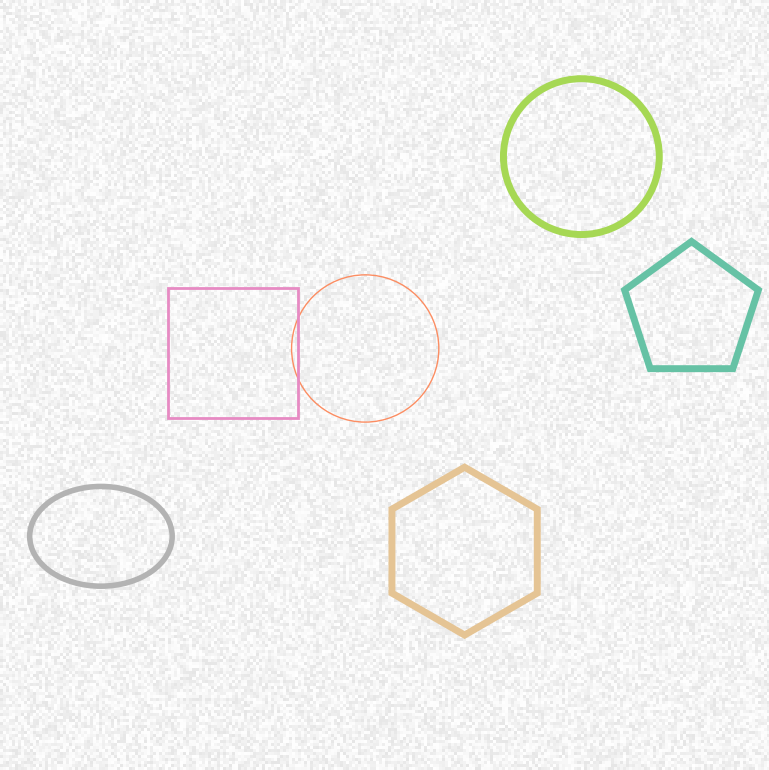[{"shape": "pentagon", "thickness": 2.5, "radius": 0.46, "center": [0.898, 0.595]}, {"shape": "circle", "thickness": 0.5, "radius": 0.48, "center": [0.474, 0.547]}, {"shape": "square", "thickness": 1, "radius": 0.42, "center": [0.303, 0.542]}, {"shape": "circle", "thickness": 2.5, "radius": 0.51, "center": [0.755, 0.797]}, {"shape": "hexagon", "thickness": 2.5, "radius": 0.54, "center": [0.603, 0.284]}, {"shape": "oval", "thickness": 2, "radius": 0.46, "center": [0.131, 0.303]}]